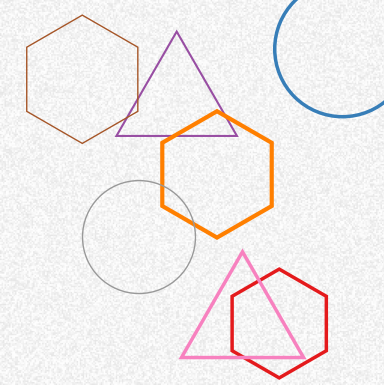[{"shape": "hexagon", "thickness": 2.5, "radius": 0.71, "center": [0.725, 0.16]}, {"shape": "circle", "thickness": 2.5, "radius": 0.88, "center": [0.889, 0.873]}, {"shape": "triangle", "thickness": 1.5, "radius": 0.9, "center": [0.459, 0.737]}, {"shape": "hexagon", "thickness": 3, "radius": 0.82, "center": [0.564, 0.547]}, {"shape": "hexagon", "thickness": 1, "radius": 0.83, "center": [0.214, 0.794]}, {"shape": "triangle", "thickness": 2.5, "radius": 0.92, "center": [0.63, 0.163]}, {"shape": "circle", "thickness": 1, "radius": 0.73, "center": [0.361, 0.384]}]